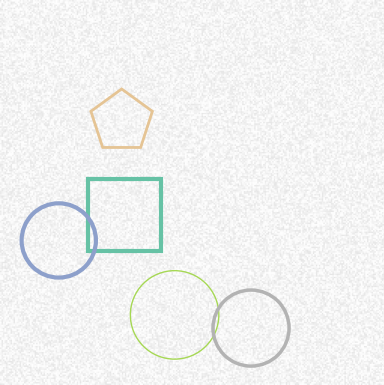[{"shape": "square", "thickness": 3, "radius": 0.47, "center": [0.323, 0.442]}, {"shape": "circle", "thickness": 3, "radius": 0.48, "center": [0.153, 0.375]}, {"shape": "circle", "thickness": 1, "radius": 0.57, "center": [0.453, 0.182]}, {"shape": "pentagon", "thickness": 2, "radius": 0.42, "center": [0.316, 0.685]}, {"shape": "circle", "thickness": 2.5, "radius": 0.49, "center": [0.652, 0.148]}]